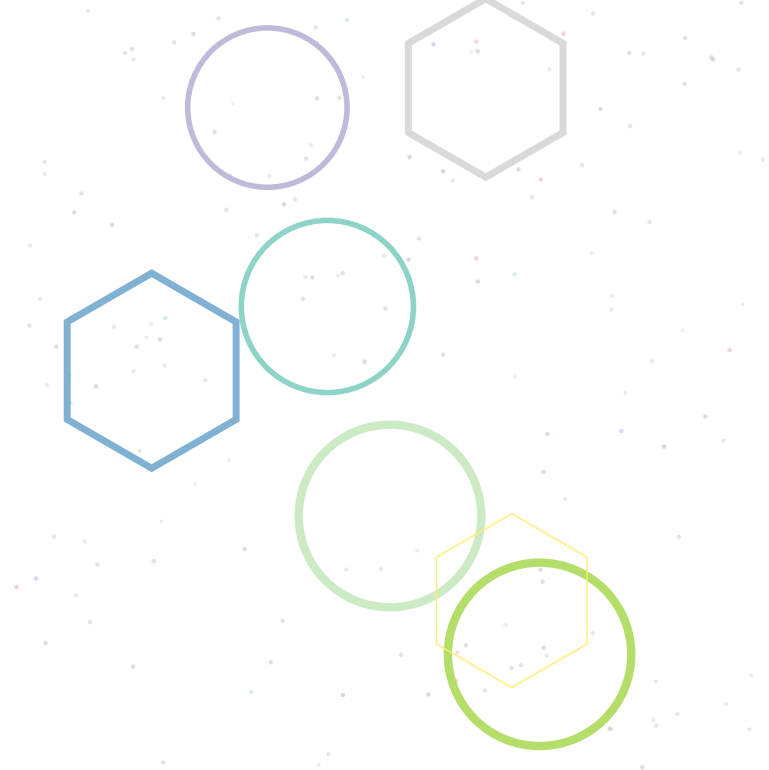[{"shape": "circle", "thickness": 2, "radius": 0.56, "center": [0.425, 0.602]}, {"shape": "circle", "thickness": 2, "radius": 0.52, "center": [0.347, 0.86]}, {"shape": "hexagon", "thickness": 2.5, "radius": 0.63, "center": [0.197, 0.519]}, {"shape": "circle", "thickness": 3, "radius": 0.6, "center": [0.701, 0.15]}, {"shape": "hexagon", "thickness": 2.5, "radius": 0.58, "center": [0.631, 0.886]}, {"shape": "circle", "thickness": 3, "radius": 0.59, "center": [0.506, 0.33]}, {"shape": "hexagon", "thickness": 0.5, "radius": 0.56, "center": [0.665, 0.22]}]